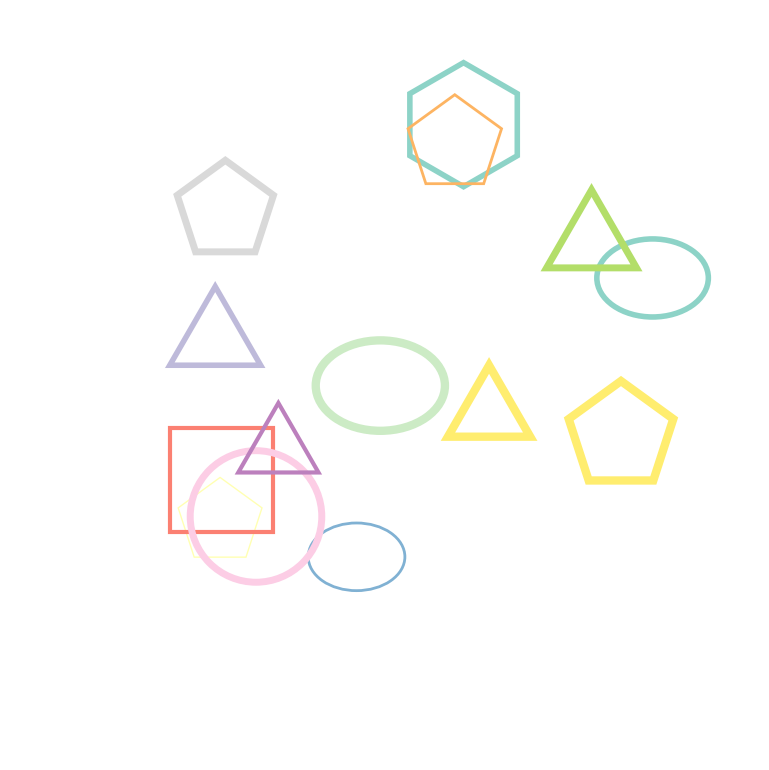[{"shape": "hexagon", "thickness": 2, "radius": 0.4, "center": [0.602, 0.838]}, {"shape": "oval", "thickness": 2, "radius": 0.36, "center": [0.848, 0.639]}, {"shape": "pentagon", "thickness": 0.5, "radius": 0.29, "center": [0.286, 0.323]}, {"shape": "triangle", "thickness": 2, "radius": 0.34, "center": [0.279, 0.56]}, {"shape": "square", "thickness": 1.5, "radius": 0.34, "center": [0.288, 0.377]}, {"shape": "oval", "thickness": 1, "radius": 0.31, "center": [0.463, 0.277]}, {"shape": "pentagon", "thickness": 1, "radius": 0.32, "center": [0.591, 0.813]}, {"shape": "triangle", "thickness": 2.5, "radius": 0.34, "center": [0.768, 0.686]}, {"shape": "circle", "thickness": 2.5, "radius": 0.43, "center": [0.332, 0.329]}, {"shape": "pentagon", "thickness": 2.5, "radius": 0.33, "center": [0.293, 0.726]}, {"shape": "triangle", "thickness": 1.5, "radius": 0.3, "center": [0.362, 0.416]}, {"shape": "oval", "thickness": 3, "radius": 0.42, "center": [0.494, 0.499]}, {"shape": "pentagon", "thickness": 3, "radius": 0.36, "center": [0.806, 0.434]}, {"shape": "triangle", "thickness": 3, "radius": 0.31, "center": [0.635, 0.464]}]